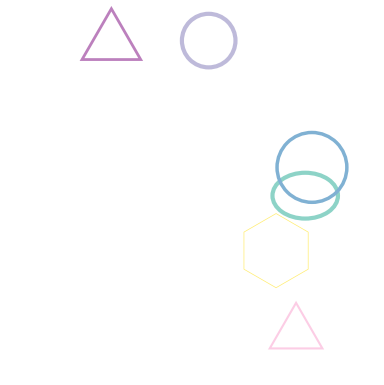[{"shape": "oval", "thickness": 3, "radius": 0.43, "center": [0.793, 0.492]}, {"shape": "circle", "thickness": 3, "radius": 0.35, "center": [0.542, 0.895]}, {"shape": "circle", "thickness": 2.5, "radius": 0.45, "center": [0.81, 0.565]}, {"shape": "triangle", "thickness": 1.5, "radius": 0.39, "center": [0.769, 0.134]}, {"shape": "triangle", "thickness": 2, "radius": 0.44, "center": [0.289, 0.889]}, {"shape": "hexagon", "thickness": 0.5, "radius": 0.48, "center": [0.717, 0.349]}]